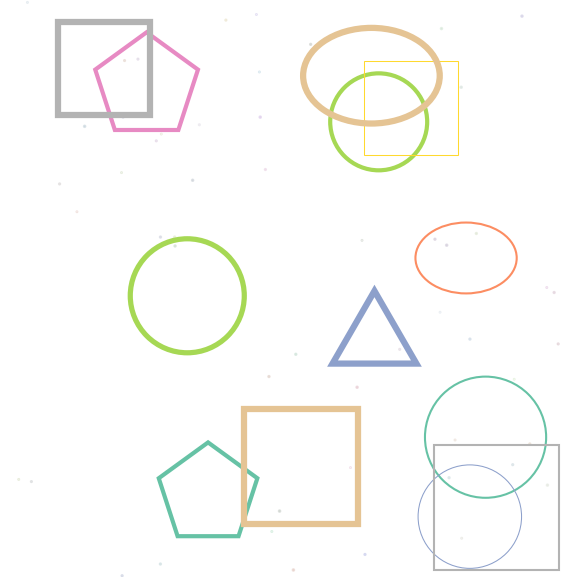[{"shape": "circle", "thickness": 1, "radius": 0.52, "center": [0.841, 0.242]}, {"shape": "pentagon", "thickness": 2, "radius": 0.45, "center": [0.36, 0.143]}, {"shape": "oval", "thickness": 1, "radius": 0.44, "center": [0.807, 0.552]}, {"shape": "triangle", "thickness": 3, "radius": 0.42, "center": [0.648, 0.411]}, {"shape": "circle", "thickness": 0.5, "radius": 0.45, "center": [0.814, 0.105]}, {"shape": "pentagon", "thickness": 2, "radius": 0.47, "center": [0.254, 0.85]}, {"shape": "circle", "thickness": 2, "radius": 0.42, "center": [0.656, 0.788]}, {"shape": "circle", "thickness": 2.5, "radius": 0.49, "center": [0.324, 0.487]}, {"shape": "square", "thickness": 0.5, "radius": 0.41, "center": [0.712, 0.811]}, {"shape": "square", "thickness": 3, "radius": 0.5, "center": [0.521, 0.191]}, {"shape": "oval", "thickness": 3, "radius": 0.59, "center": [0.643, 0.868]}, {"shape": "square", "thickness": 3, "radius": 0.4, "center": [0.18, 0.881]}, {"shape": "square", "thickness": 1, "radius": 0.54, "center": [0.86, 0.121]}]